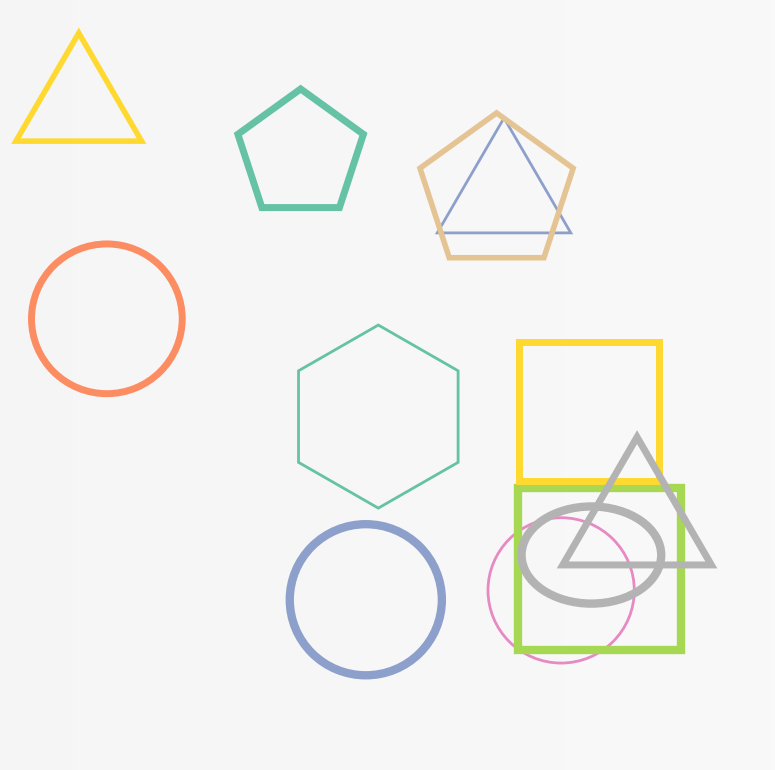[{"shape": "hexagon", "thickness": 1, "radius": 0.59, "center": [0.488, 0.459]}, {"shape": "pentagon", "thickness": 2.5, "radius": 0.43, "center": [0.388, 0.799]}, {"shape": "circle", "thickness": 2.5, "radius": 0.49, "center": [0.138, 0.586]}, {"shape": "triangle", "thickness": 1, "radius": 0.5, "center": [0.65, 0.747]}, {"shape": "circle", "thickness": 3, "radius": 0.49, "center": [0.472, 0.221]}, {"shape": "circle", "thickness": 1, "radius": 0.47, "center": [0.724, 0.233]}, {"shape": "square", "thickness": 3, "radius": 0.53, "center": [0.773, 0.261]}, {"shape": "square", "thickness": 2.5, "radius": 0.45, "center": [0.76, 0.466]}, {"shape": "triangle", "thickness": 2, "radius": 0.47, "center": [0.102, 0.863]}, {"shape": "pentagon", "thickness": 2, "radius": 0.52, "center": [0.641, 0.749]}, {"shape": "triangle", "thickness": 2.5, "radius": 0.55, "center": [0.822, 0.322]}, {"shape": "oval", "thickness": 3, "radius": 0.45, "center": [0.763, 0.279]}]